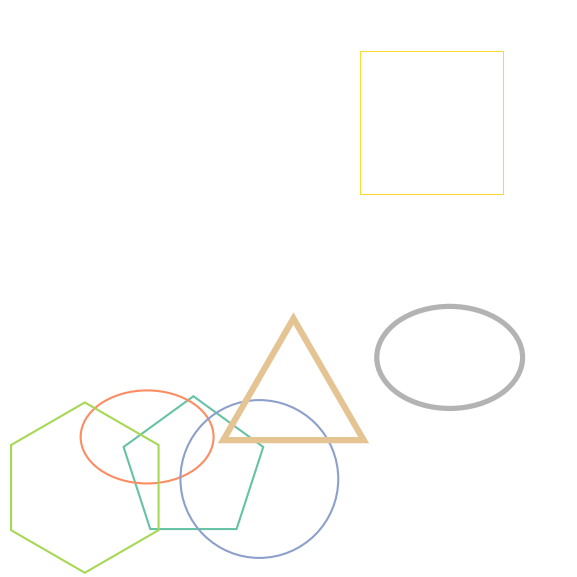[{"shape": "pentagon", "thickness": 1, "radius": 0.64, "center": [0.335, 0.186]}, {"shape": "oval", "thickness": 1, "radius": 0.58, "center": [0.255, 0.243]}, {"shape": "circle", "thickness": 1, "radius": 0.68, "center": [0.449, 0.17]}, {"shape": "hexagon", "thickness": 1, "radius": 0.74, "center": [0.147, 0.155]}, {"shape": "square", "thickness": 0.5, "radius": 0.62, "center": [0.747, 0.787]}, {"shape": "triangle", "thickness": 3, "radius": 0.7, "center": [0.508, 0.307]}, {"shape": "oval", "thickness": 2.5, "radius": 0.63, "center": [0.779, 0.38]}]